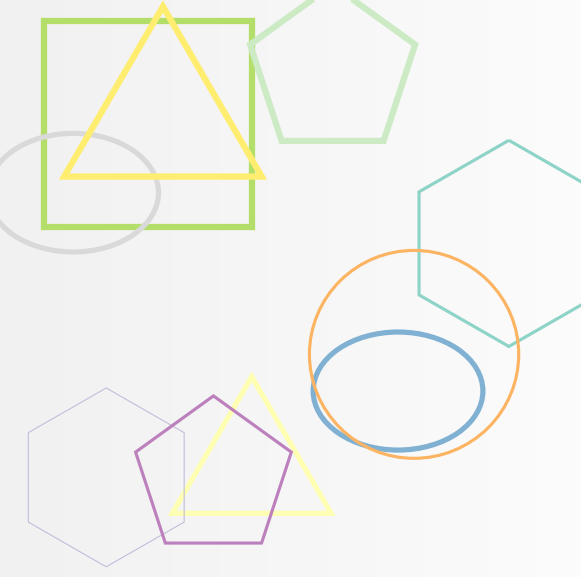[{"shape": "hexagon", "thickness": 1.5, "radius": 0.89, "center": [0.876, 0.578]}, {"shape": "triangle", "thickness": 2.5, "radius": 0.79, "center": [0.433, 0.189]}, {"shape": "hexagon", "thickness": 0.5, "radius": 0.77, "center": [0.183, 0.173]}, {"shape": "oval", "thickness": 2.5, "radius": 0.73, "center": [0.685, 0.322]}, {"shape": "circle", "thickness": 1.5, "radius": 0.9, "center": [0.712, 0.386]}, {"shape": "square", "thickness": 3, "radius": 0.89, "center": [0.255, 0.784]}, {"shape": "oval", "thickness": 2.5, "radius": 0.73, "center": [0.126, 0.666]}, {"shape": "pentagon", "thickness": 1.5, "radius": 0.7, "center": [0.367, 0.173]}, {"shape": "pentagon", "thickness": 3, "radius": 0.75, "center": [0.572, 0.876]}, {"shape": "triangle", "thickness": 3, "radius": 0.98, "center": [0.28, 0.792]}]